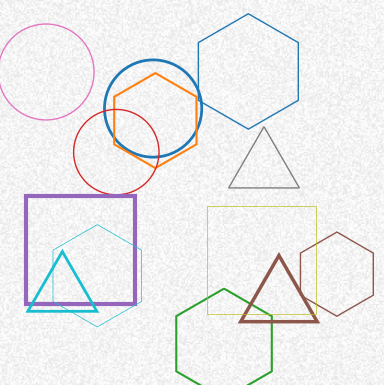[{"shape": "hexagon", "thickness": 1, "radius": 0.75, "center": [0.645, 0.814]}, {"shape": "circle", "thickness": 2, "radius": 0.63, "center": [0.398, 0.718]}, {"shape": "hexagon", "thickness": 1.5, "radius": 0.62, "center": [0.404, 0.687]}, {"shape": "hexagon", "thickness": 1.5, "radius": 0.72, "center": [0.582, 0.107]}, {"shape": "circle", "thickness": 1, "radius": 0.55, "center": [0.302, 0.605]}, {"shape": "square", "thickness": 3, "radius": 0.71, "center": [0.208, 0.351]}, {"shape": "triangle", "thickness": 2.5, "radius": 0.57, "center": [0.725, 0.222]}, {"shape": "hexagon", "thickness": 1, "radius": 0.55, "center": [0.875, 0.288]}, {"shape": "circle", "thickness": 1, "radius": 0.62, "center": [0.12, 0.813]}, {"shape": "triangle", "thickness": 1, "radius": 0.53, "center": [0.686, 0.565]}, {"shape": "square", "thickness": 0.5, "radius": 0.71, "center": [0.679, 0.325]}, {"shape": "hexagon", "thickness": 0.5, "radius": 0.66, "center": [0.253, 0.284]}, {"shape": "triangle", "thickness": 2, "radius": 0.52, "center": [0.162, 0.243]}]